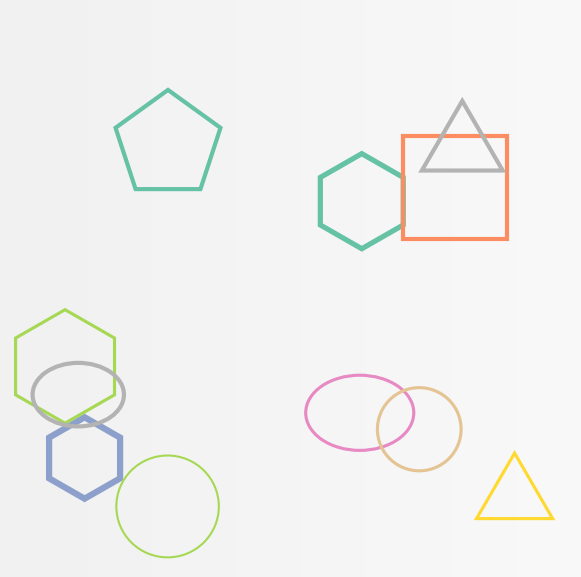[{"shape": "pentagon", "thickness": 2, "radius": 0.47, "center": [0.289, 0.748]}, {"shape": "hexagon", "thickness": 2.5, "radius": 0.41, "center": [0.622, 0.651]}, {"shape": "square", "thickness": 2, "radius": 0.44, "center": [0.783, 0.674]}, {"shape": "hexagon", "thickness": 3, "radius": 0.35, "center": [0.146, 0.206]}, {"shape": "oval", "thickness": 1.5, "radius": 0.46, "center": [0.619, 0.284]}, {"shape": "circle", "thickness": 1, "radius": 0.44, "center": [0.288, 0.122]}, {"shape": "hexagon", "thickness": 1.5, "radius": 0.49, "center": [0.112, 0.365]}, {"shape": "triangle", "thickness": 1.5, "radius": 0.38, "center": [0.885, 0.139]}, {"shape": "circle", "thickness": 1.5, "radius": 0.36, "center": [0.721, 0.256]}, {"shape": "triangle", "thickness": 2, "radius": 0.4, "center": [0.795, 0.744]}, {"shape": "oval", "thickness": 2, "radius": 0.39, "center": [0.135, 0.316]}]